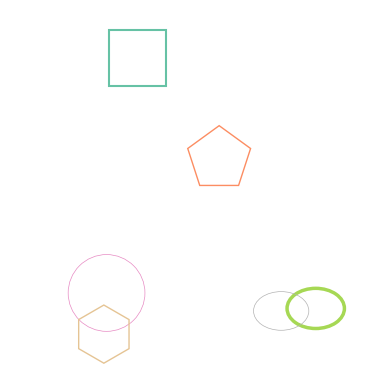[{"shape": "square", "thickness": 1.5, "radius": 0.37, "center": [0.356, 0.85]}, {"shape": "pentagon", "thickness": 1, "radius": 0.43, "center": [0.569, 0.588]}, {"shape": "circle", "thickness": 0.5, "radius": 0.5, "center": [0.277, 0.239]}, {"shape": "oval", "thickness": 2.5, "radius": 0.37, "center": [0.82, 0.199]}, {"shape": "hexagon", "thickness": 1, "radius": 0.38, "center": [0.27, 0.132]}, {"shape": "oval", "thickness": 0.5, "radius": 0.36, "center": [0.73, 0.192]}]